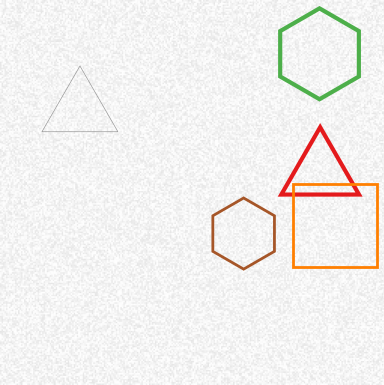[{"shape": "triangle", "thickness": 3, "radius": 0.58, "center": [0.832, 0.553]}, {"shape": "hexagon", "thickness": 3, "radius": 0.59, "center": [0.83, 0.86]}, {"shape": "square", "thickness": 2, "radius": 0.54, "center": [0.87, 0.414]}, {"shape": "hexagon", "thickness": 2, "radius": 0.46, "center": [0.633, 0.393]}, {"shape": "triangle", "thickness": 0.5, "radius": 0.57, "center": [0.208, 0.715]}]